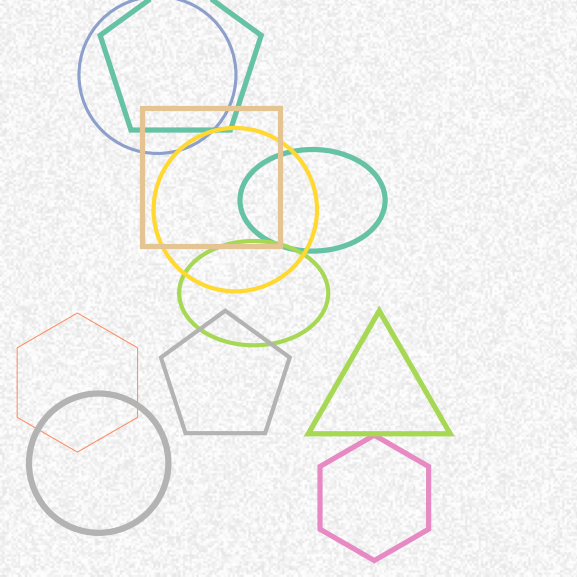[{"shape": "oval", "thickness": 2.5, "radius": 0.63, "center": [0.541, 0.652]}, {"shape": "pentagon", "thickness": 2.5, "radius": 0.73, "center": [0.313, 0.893]}, {"shape": "hexagon", "thickness": 0.5, "radius": 0.6, "center": [0.134, 0.337]}, {"shape": "circle", "thickness": 1.5, "radius": 0.68, "center": [0.273, 0.869]}, {"shape": "hexagon", "thickness": 2.5, "radius": 0.54, "center": [0.648, 0.137]}, {"shape": "oval", "thickness": 2, "radius": 0.65, "center": [0.439, 0.492]}, {"shape": "triangle", "thickness": 2.5, "radius": 0.71, "center": [0.657, 0.319]}, {"shape": "circle", "thickness": 2, "radius": 0.71, "center": [0.407, 0.636]}, {"shape": "square", "thickness": 2.5, "radius": 0.6, "center": [0.366, 0.693]}, {"shape": "circle", "thickness": 3, "radius": 0.6, "center": [0.171, 0.197]}, {"shape": "pentagon", "thickness": 2, "radius": 0.59, "center": [0.39, 0.344]}]